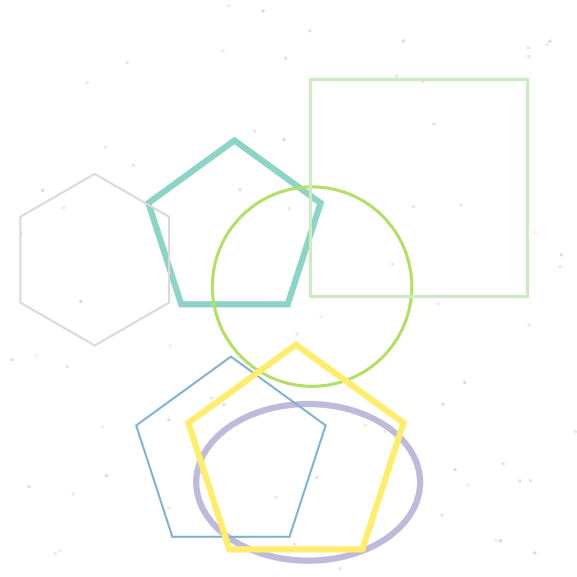[{"shape": "pentagon", "thickness": 3, "radius": 0.78, "center": [0.406, 0.599]}, {"shape": "oval", "thickness": 3, "radius": 0.97, "center": [0.534, 0.164]}, {"shape": "pentagon", "thickness": 1, "radius": 0.86, "center": [0.4, 0.209]}, {"shape": "circle", "thickness": 1.5, "radius": 0.86, "center": [0.54, 0.503]}, {"shape": "hexagon", "thickness": 1, "radius": 0.74, "center": [0.164, 0.549]}, {"shape": "square", "thickness": 1.5, "radius": 0.94, "center": [0.724, 0.675]}, {"shape": "pentagon", "thickness": 3, "radius": 0.98, "center": [0.512, 0.206]}]